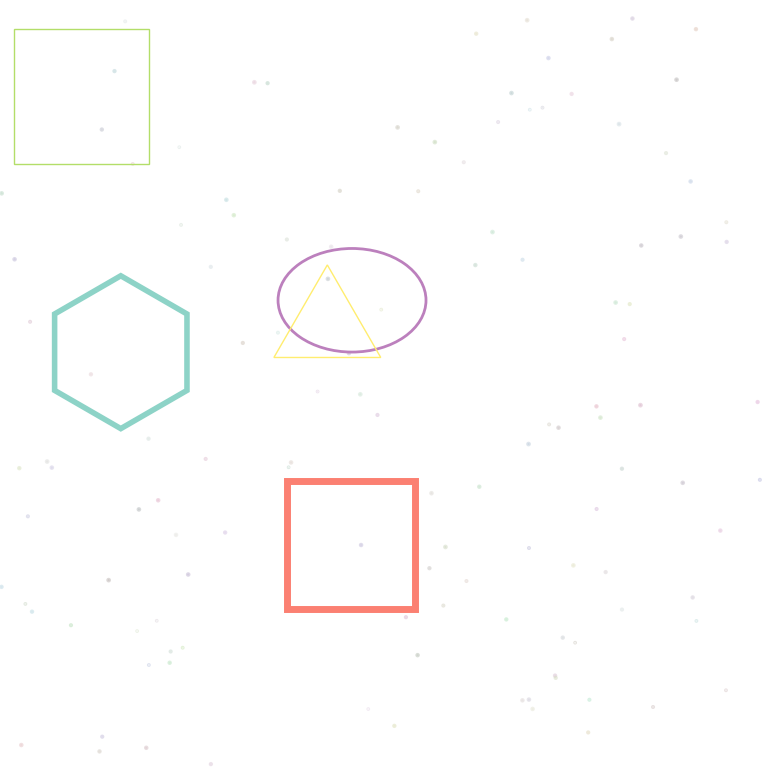[{"shape": "hexagon", "thickness": 2, "radius": 0.5, "center": [0.157, 0.543]}, {"shape": "square", "thickness": 2.5, "radius": 0.42, "center": [0.456, 0.292]}, {"shape": "square", "thickness": 0.5, "radius": 0.44, "center": [0.105, 0.875]}, {"shape": "oval", "thickness": 1, "radius": 0.48, "center": [0.457, 0.61]}, {"shape": "triangle", "thickness": 0.5, "radius": 0.4, "center": [0.425, 0.576]}]